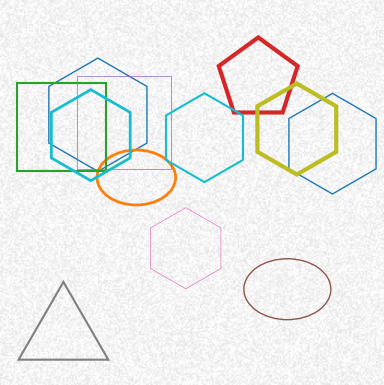[{"shape": "hexagon", "thickness": 1, "radius": 0.74, "center": [0.254, 0.702]}, {"shape": "hexagon", "thickness": 1, "radius": 0.65, "center": [0.864, 0.627]}, {"shape": "oval", "thickness": 2, "radius": 0.51, "center": [0.354, 0.539]}, {"shape": "square", "thickness": 1.5, "radius": 0.58, "center": [0.16, 0.67]}, {"shape": "pentagon", "thickness": 3, "radius": 0.54, "center": [0.671, 0.795]}, {"shape": "square", "thickness": 0.5, "radius": 0.61, "center": [0.322, 0.682]}, {"shape": "oval", "thickness": 1, "radius": 0.57, "center": [0.746, 0.249]}, {"shape": "hexagon", "thickness": 0.5, "radius": 0.53, "center": [0.483, 0.355]}, {"shape": "triangle", "thickness": 1.5, "radius": 0.67, "center": [0.165, 0.133]}, {"shape": "hexagon", "thickness": 3, "radius": 0.59, "center": [0.771, 0.665]}, {"shape": "hexagon", "thickness": 1.5, "radius": 0.58, "center": [0.531, 0.642]}, {"shape": "hexagon", "thickness": 2, "radius": 0.59, "center": [0.236, 0.649]}]